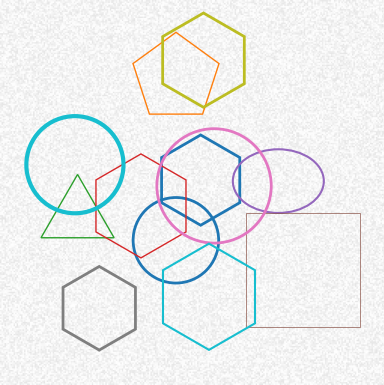[{"shape": "circle", "thickness": 2, "radius": 0.56, "center": [0.457, 0.376]}, {"shape": "hexagon", "thickness": 2, "radius": 0.59, "center": [0.521, 0.532]}, {"shape": "pentagon", "thickness": 1, "radius": 0.59, "center": [0.457, 0.799]}, {"shape": "triangle", "thickness": 1, "radius": 0.55, "center": [0.201, 0.437]}, {"shape": "hexagon", "thickness": 1, "radius": 0.68, "center": [0.366, 0.465]}, {"shape": "oval", "thickness": 1.5, "radius": 0.59, "center": [0.723, 0.53]}, {"shape": "square", "thickness": 0.5, "radius": 0.74, "center": [0.787, 0.298]}, {"shape": "circle", "thickness": 2, "radius": 0.74, "center": [0.556, 0.517]}, {"shape": "hexagon", "thickness": 2, "radius": 0.54, "center": [0.258, 0.199]}, {"shape": "hexagon", "thickness": 2, "radius": 0.61, "center": [0.529, 0.844]}, {"shape": "circle", "thickness": 3, "radius": 0.63, "center": [0.195, 0.572]}, {"shape": "hexagon", "thickness": 1.5, "radius": 0.69, "center": [0.543, 0.229]}]